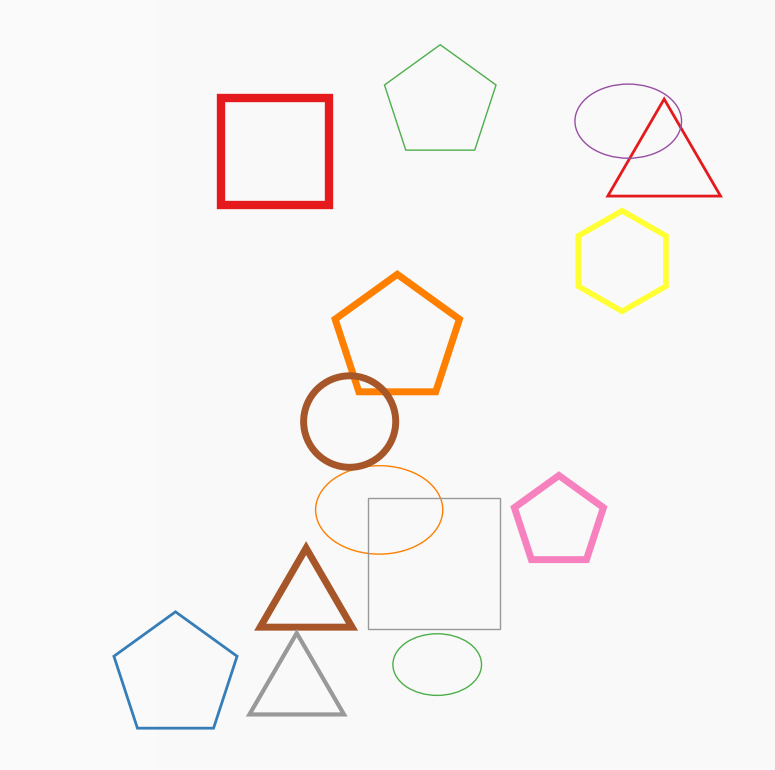[{"shape": "triangle", "thickness": 1, "radius": 0.42, "center": [0.857, 0.787]}, {"shape": "square", "thickness": 3, "radius": 0.35, "center": [0.355, 0.803]}, {"shape": "pentagon", "thickness": 1, "radius": 0.42, "center": [0.226, 0.122]}, {"shape": "oval", "thickness": 0.5, "radius": 0.29, "center": [0.564, 0.137]}, {"shape": "pentagon", "thickness": 0.5, "radius": 0.38, "center": [0.568, 0.866]}, {"shape": "oval", "thickness": 0.5, "radius": 0.34, "center": [0.811, 0.843]}, {"shape": "oval", "thickness": 0.5, "radius": 0.41, "center": [0.489, 0.338]}, {"shape": "pentagon", "thickness": 2.5, "radius": 0.42, "center": [0.513, 0.559]}, {"shape": "hexagon", "thickness": 2, "radius": 0.33, "center": [0.803, 0.661]}, {"shape": "circle", "thickness": 2.5, "radius": 0.3, "center": [0.451, 0.453]}, {"shape": "triangle", "thickness": 2.5, "radius": 0.34, "center": [0.395, 0.22]}, {"shape": "pentagon", "thickness": 2.5, "radius": 0.3, "center": [0.721, 0.322]}, {"shape": "square", "thickness": 0.5, "radius": 0.43, "center": [0.56, 0.268]}, {"shape": "triangle", "thickness": 1.5, "radius": 0.35, "center": [0.383, 0.107]}]